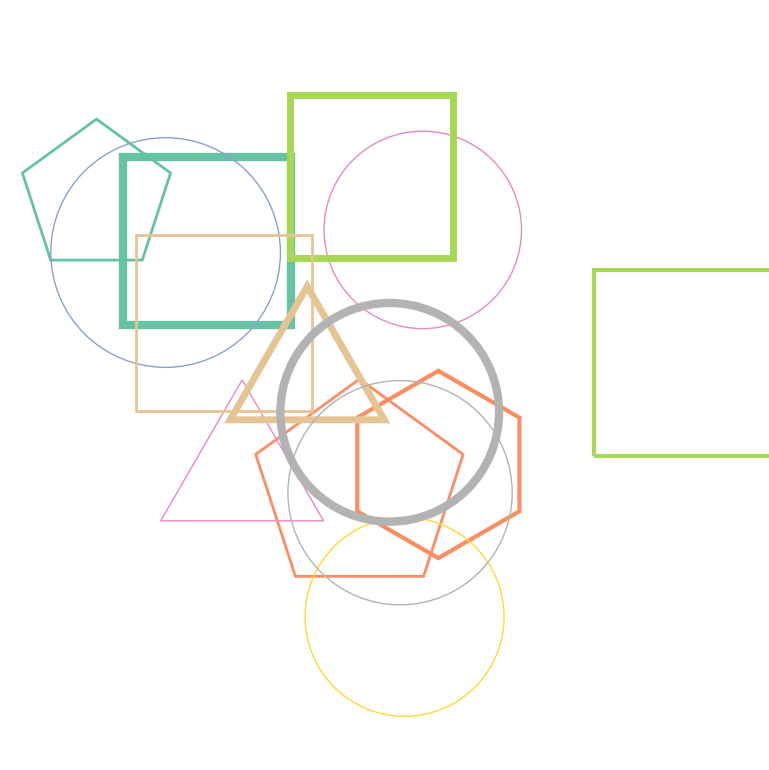[{"shape": "square", "thickness": 3, "radius": 0.55, "center": [0.269, 0.688]}, {"shape": "pentagon", "thickness": 1, "radius": 0.51, "center": [0.125, 0.744]}, {"shape": "hexagon", "thickness": 1.5, "radius": 0.61, "center": [0.569, 0.397]}, {"shape": "pentagon", "thickness": 1, "radius": 0.71, "center": [0.467, 0.366]}, {"shape": "circle", "thickness": 0.5, "radius": 0.75, "center": [0.215, 0.672]}, {"shape": "circle", "thickness": 0.5, "radius": 0.64, "center": [0.549, 0.701]}, {"shape": "triangle", "thickness": 0.5, "radius": 0.61, "center": [0.314, 0.385]}, {"shape": "square", "thickness": 2.5, "radius": 0.53, "center": [0.482, 0.77]}, {"shape": "square", "thickness": 1.5, "radius": 0.61, "center": [0.893, 0.529]}, {"shape": "circle", "thickness": 0.5, "radius": 0.65, "center": [0.525, 0.199]}, {"shape": "square", "thickness": 1, "radius": 0.57, "center": [0.291, 0.58]}, {"shape": "triangle", "thickness": 2.5, "radius": 0.58, "center": [0.399, 0.513]}, {"shape": "circle", "thickness": 3, "radius": 0.71, "center": [0.506, 0.465]}, {"shape": "circle", "thickness": 0.5, "radius": 0.73, "center": [0.52, 0.36]}]